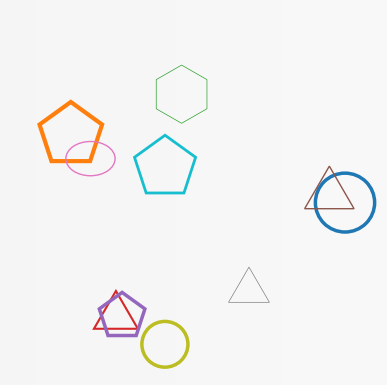[{"shape": "circle", "thickness": 2.5, "radius": 0.38, "center": [0.89, 0.474]}, {"shape": "pentagon", "thickness": 3, "radius": 0.42, "center": [0.183, 0.65]}, {"shape": "hexagon", "thickness": 0.5, "radius": 0.38, "center": [0.469, 0.755]}, {"shape": "triangle", "thickness": 1.5, "radius": 0.33, "center": [0.299, 0.179]}, {"shape": "pentagon", "thickness": 2.5, "radius": 0.31, "center": [0.315, 0.179]}, {"shape": "triangle", "thickness": 1, "radius": 0.37, "center": [0.85, 0.495]}, {"shape": "oval", "thickness": 1, "radius": 0.32, "center": [0.233, 0.588]}, {"shape": "triangle", "thickness": 0.5, "radius": 0.3, "center": [0.642, 0.245]}, {"shape": "circle", "thickness": 2.5, "radius": 0.3, "center": [0.426, 0.106]}, {"shape": "pentagon", "thickness": 2, "radius": 0.41, "center": [0.426, 0.566]}]